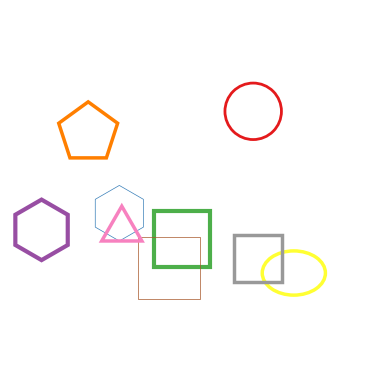[{"shape": "circle", "thickness": 2, "radius": 0.37, "center": [0.658, 0.711]}, {"shape": "hexagon", "thickness": 0.5, "radius": 0.36, "center": [0.31, 0.446]}, {"shape": "square", "thickness": 3, "radius": 0.36, "center": [0.474, 0.38]}, {"shape": "hexagon", "thickness": 3, "radius": 0.39, "center": [0.108, 0.403]}, {"shape": "pentagon", "thickness": 2.5, "radius": 0.4, "center": [0.229, 0.655]}, {"shape": "oval", "thickness": 2.5, "radius": 0.41, "center": [0.763, 0.291]}, {"shape": "square", "thickness": 0.5, "radius": 0.4, "center": [0.438, 0.305]}, {"shape": "triangle", "thickness": 2.5, "radius": 0.3, "center": [0.316, 0.404]}, {"shape": "square", "thickness": 2.5, "radius": 0.31, "center": [0.67, 0.328]}]